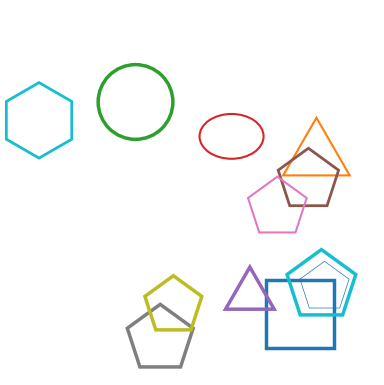[{"shape": "square", "thickness": 2.5, "radius": 0.44, "center": [0.778, 0.184]}, {"shape": "pentagon", "thickness": 0.5, "radius": 0.34, "center": [0.843, 0.254]}, {"shape": "triangle", "thickness": 1.5, "radius": 0.5, "center": [0.822, 0.594]}, {"shape": "circle", "thickness": 2.5, "radius": 0.49, "center": [0.352, 0.735]}, {"shape": "oval", "thickness": 1.5, "radius": 0.42, "center": [0.601, 0.646]}, {"shape": "triangle", "thickness": 2.5, "radius": 0.36, "center": [0.649, 0.233]}, {"shape": "pentagon", "thickness": 2, "radius": 0.41, "center": [0.801, 0.532]}, {"shape": "pentagon", "thickness": 1.5, "radius": 0.4, "center": [0.72, 0.461]}, {"shape": "pentagon", "thickness": 2.5, "radius": 0.45, "center": [0.416, 0.12]}, {"shape": "pentagon", "thickness": 2.5, "radius": 0.39, "center": [0.45, 0.206]}, {"shape": "pentagon", "thickness": 2.5, "radius": 0.47, "center": [0.835, 0.258]}, {"shape": "hexagon", "thickness": 2, "radius": 0.49, "center": [0.101, 0.687]}]